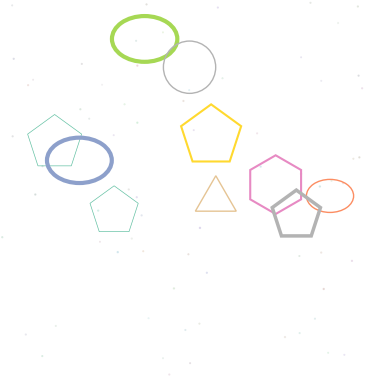[{"shape": "pentagon", "thickness": 0.5, "radius": 0.37, "center": [0.142, 0.629]}, {"shape": "pentagon", "thickness": 0.5, "radius": 0.33, "center": [0.296, 0.452]}, {"shape": "oval", "thickness": 1, "radius": 0.31, "center": [0.857, 0.491]}, {"shape": "oval", "thickness": 3, "radius": 0.42, "center": [0.206, 0.584]}, {"shape": "hexagon", "thickness": 1.5, "radius": 0.38, "center": [0.716, 0.52]}, {"shape": "oval", "thickness": 3, "radius": 0.42, "center": [0.376, 0.899]}, {"shape": "pentagon", "thickness": 1.5, "radius": 0.41, "center": [0.548, 0.647]}, {"shape": "triangle", "thickness": 1, "radius": 0.31, "center": [0.561, 0.482]}, {"shape": "pentagon", "thickness": 2.5, "radius": 0.33, "center": [0.77, 0.44]}, {"shape": "circle", "thickness": 1, "radius": 0.34, "center": [0.492, 0.825]}]